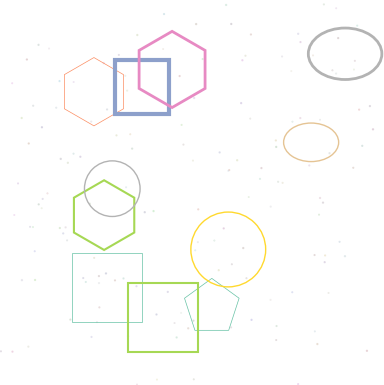[{"shape": "square", "thickness": 0.5, "radius": 0.45, "center": [0.278, 0.254]}, {"shape": "pentagon", "thickness": 0.5, "radius": 0.37, "center": [0.55, 0.202]}, {"shape": "hexagon", "thickness": 0.5, "radius": 0.44, "center": [0.244, 0.762]}, {"shape": "square", "thickness": 3, "radius": 0.35, "center": [0.368, 0.774]}, {"shape": "hexagon", "thickness": 2, "radius": 0.49, "center": [0.447, 0.82]}, {"shape": "square", "thickness": 1.5, "radius": 0.45, "center": [0.424, 0.176]}, {"shape": "hexagon", "thickness": 1.5, "radius": 0.45, "center": [0.27, 0.441]}, {"shape": "circle", "thickness": 1, "radius": 0.49, "center": [0.593, 0.352]}, {"shape": "oval", "thickness": 1, "radius": 0.36, "center": [0.808, 0.63]}, {"shape": "circle", "thickness": 1, "radius": 0.36, "center": [0.292, 0.51]}, {"shape": "oval", "thickness": 2, "radius": 0.48, "center": [0.896, 0.86]}]